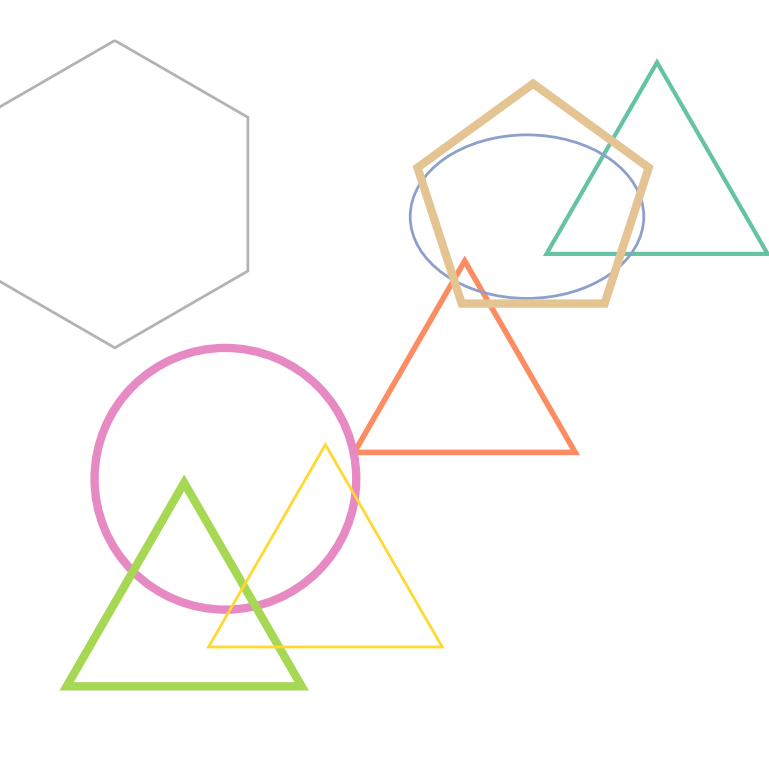[{"shape": "triangle", "thickness": 1.5, "radius": 0.83, "center": [0.853, 0.753]}, {"shape": "triangle", "thickness": 2, "radius": 0.83, "center": [0.604, 0.495]}, {"shape": "oval", "thickness": 1, "radius": 0.76, "center": [0.684, 0.719]}, {"shape": "circle", "thickness": 3, "radius": 0.85, "center": [0.293, 0.378]}, {"shape": "triangle", "thickness": 3, "radius": 0.88, "center": [0.239, 0.197]}, {"shape": "triangle", "thickness": 1, "radius": 0.88, "center": [0.423, 0.247]}, {"shape": "pentagon", "thickness": 3, "radius": 0.79, "center": [0.692, 0.733]}, {"shape": "hexagon", "thickness": 1, "radius": 1.0, "center": [0.149, 0.748]}]